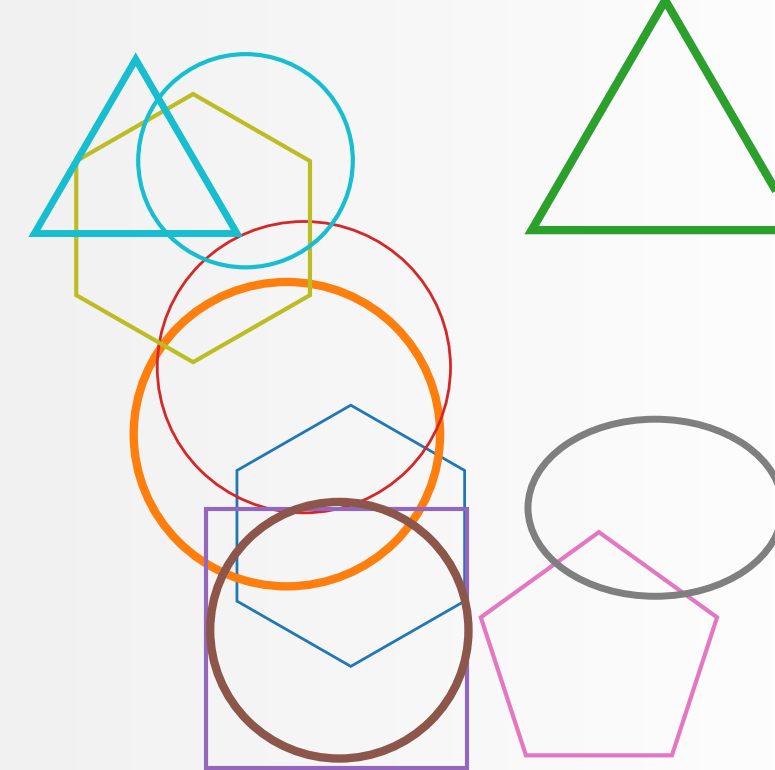[{"shape": "hexagon", "thickness": 1, "radius": 0.85, "center": [0.453, 0.304]}, {"shape": "circle", "thickness": 3, "radius": 0.99, "center": [0.37, 0.436]}, {"shape": "triangle", "thickness": 3, "radius": 0.99, "center": [0.858, 0.801]}, {"shape": "circle", "thickness": 1, "radius": 0.95, "center": [0.392, 0.523]}, {"shape": "square", "thickness": 1.5, "radius": 0.84, "center": [0.434, 0.171]}, {"shape": "circle", "thickness": 3, "radius": 0.83, "center": [0.438, 0.182]}, {"shape": "pentagon", "thickness": 1.5, "radius": 0.8, "center": [0.773, 0.149]}, {"shape": "oval", "thickness": 2.5, "radius": 0.82, "center": [0.846, 0.341]}, {"shape": "hexagon", "thickness": 1.5, "radius": 0.87, "center": [0.249, 0.704]}, {"shape": "triangle", "thickness": 2.5, "radius": 0.75, "center": [0.175, 0.772]}, {"shape": "circle", "thickness": 1.5, "radius": 0.69, "center": [0.317, 0.791]}]